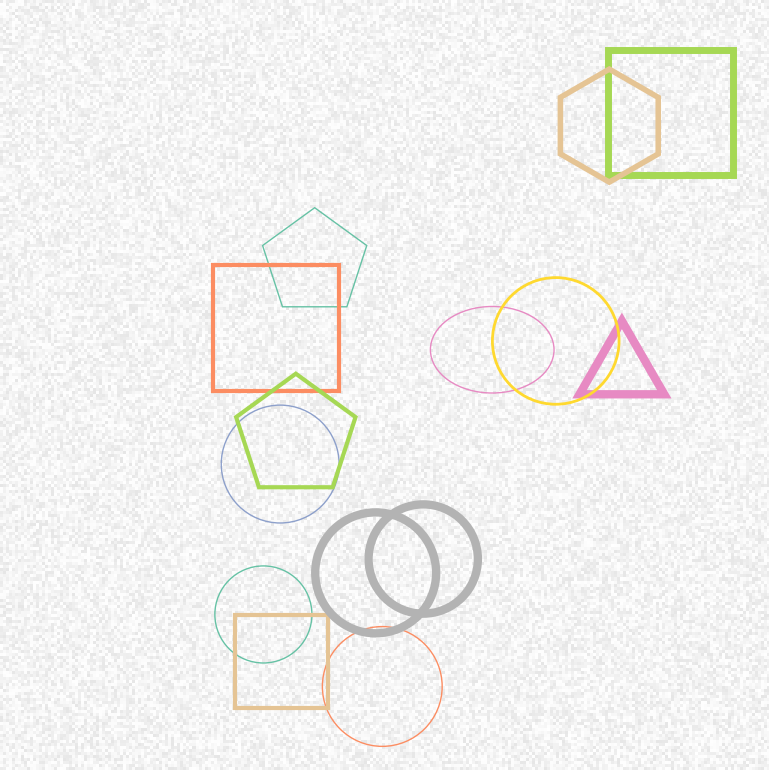[{"shape": "circle", "thickness": 0.5, "radius": 0.32, "center": [0.342, 0.202]}, {"shape": "pentagon", "thickness": 0.5, "radius": 0.36, "center": [0.409, 0.659]}, {"shape": "circle", "thickness": 0.5, "radius": 0.39, "center": [0.496, 0.108]}, {"shape": "square", "thickness": 1.5, "radius": 0.41, "center": [0.359, 0.575]}, {"shape": "circle", "thickness": 0.5, "radius": 0.38, "center": [0.364, 0.397]}, {"shape": "triangle", "thickness": 3, "radius": 0.32, "center": [0.808, 0.52]}, {"shape": "oval", "thickness": 0.5, "radius": 0.4, "center": [0.639, 0.546]}, {"shape": "pentagon", "thickness": 1.5, "radius": 0.41, "center": [0.384, 0.433]}, {"shape": "square", "thickness": 2.5, "radius": 0.41, "center": [0.871, 0.853]}, {"shape": "circle", "thickness": 1, "radius": 0.41, "center": [0.722, 0.557]}, {"shape": "square", "thickness": 1.5, "radius": 0.3, "center": [0.365, 0.141]}, {"shape": "hexagon", "thickness": 2, "radius": 0.37, "center": [0.791, 0.837]}, {"shape": "circle", "thickness": 3, "radius": 0.39, "center": [0.488, 0.256]}, {"shape": "circle", "thickness": 3, "radius": 0.35, "center": [0.55, 0.274]}]